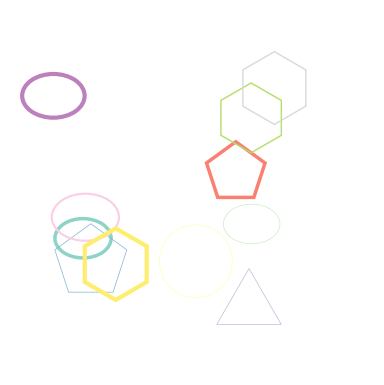[{"shape": "oval", "thickness": 2.5, "radius": 0.36, "center": [0.216, 0.381]}, {"shape": "circle", "thickness": 0.5, "radius": 0.47, "center": [0.509, 0.321]}, {"shape": "triangle", "thickness": 0.5, "radius": 0.48, "center": [0.647, 0.206]}, {"shape": "pentagon", "thickness": 2.5, "radius": 0.4, "center": [0.612, 0.552]}, {"shape": "pentagon", "thickness": 0.5, "radius": 0.49, "center": [0.236, 0.321]}, {"shape": "hexagon", "thickness": 1, "radius": 0.45, "center": [0.652, 0.694]}, {"shape": "oval", "thickness": 1.5, "radius": 0.44, "center": [0.222, 0.436]}, {"shape": "hexagon", "thickness": 1, "radius": 0.47, "center": [0.713, 0.771]}, {"shape": "oval", "thickness": 3, "radius": 0.41, "center": [0.139, 0.751]}, {"shape": "oval", "thickness": 0.5, "radius": 0.37, "center": [0.654, 0.418]}, {"shape": "hexagon", "thickness": 3, "radius": 0.46, "center": [0.301, 0.314]}]